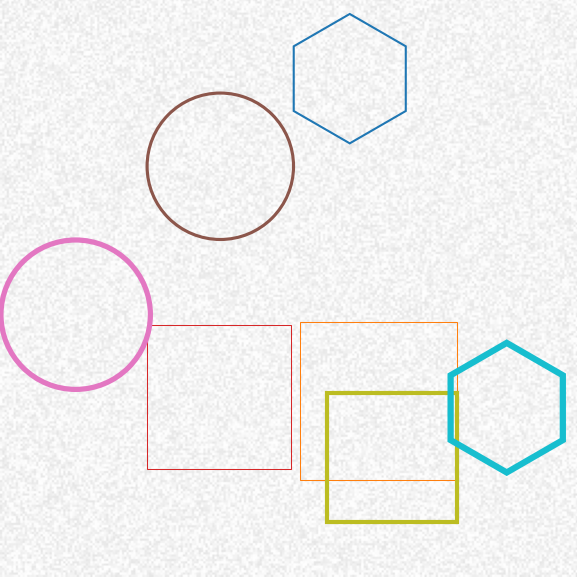[{"shape": "hexagon", "thickness": 1, "radius": 0.56, "center": [0.606, 0.863]}, {"shape": "square", "thickness": 0.5, "radius": 0.68, "center": [0.655, 0.305]}, {"shape": "square", "thickness": 0.5, "radius": 0.62, "center": [0.38, 0.312]}, {"shape": "circle", "thickness": 1.5, "radius": 0.63, "center": [0.381, 0.711]}, {"shape": "circle", "thickness": 2.5, "radius": 0.65, "center": [0.131, 0.454]}, {"shape": "square", "thickness": 2, "radius": 0.56, "center": [0.679, 0.207]}, {"shape": "hexagon", "thickness": 3, "radius": 0.56, "center": [0.877, 0.293]}]